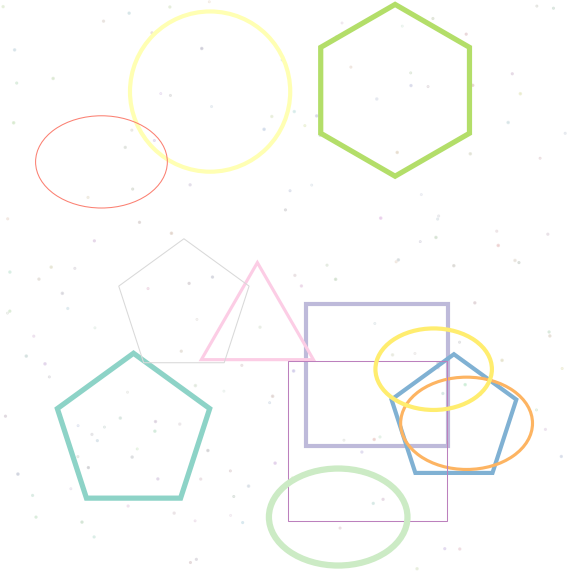[{"shape": "pentagon", "thickness": 2.5, "radius": 0.69, "center": [0.231, 0.249]}, {"shape": "circle", "thickness": 2, "radius": 0.69, "center": [0.364, 0.841]}, {"shape": "square", "thickness": 2, "radius": 0.62, "center": [0.653, 0.35]}, {"shape": "oval", "thickness": 0.5, "radius": 0.57, "center": [0.176, 0.719]}, {"shape": "pentagon", "thickness": 2, "radius": 0.57, "center": [0.786, 0.272]}, {"shape": "oval", "thickness": 1.5, "radius": 0.57, "center": [0.808, 0.266]}, {"shape": "hexagon", "thickness": 2.5, "radius": 0.74, "center": [0.684, 0.843]}, {"shape": "triangle", "thickness": 1.5, "radius": 0.56, "center": [0.446, 0.432]}, {"shape": "pentagon", "thickness": 0.5, "radius": 0.59, "center": [0.318, 0.467]}, {"shape": "square", "thickness": 0.5, "radius": 0.69, "center": [0.636, 0.236]}, {"shape": "oval", "thickness": 3, "radius": 0.6, "center": [0.586, 0.104]}, {"shape": "oval", "thickness": 2, "radius": 0.5, "center": [0.751, 0.36]}]